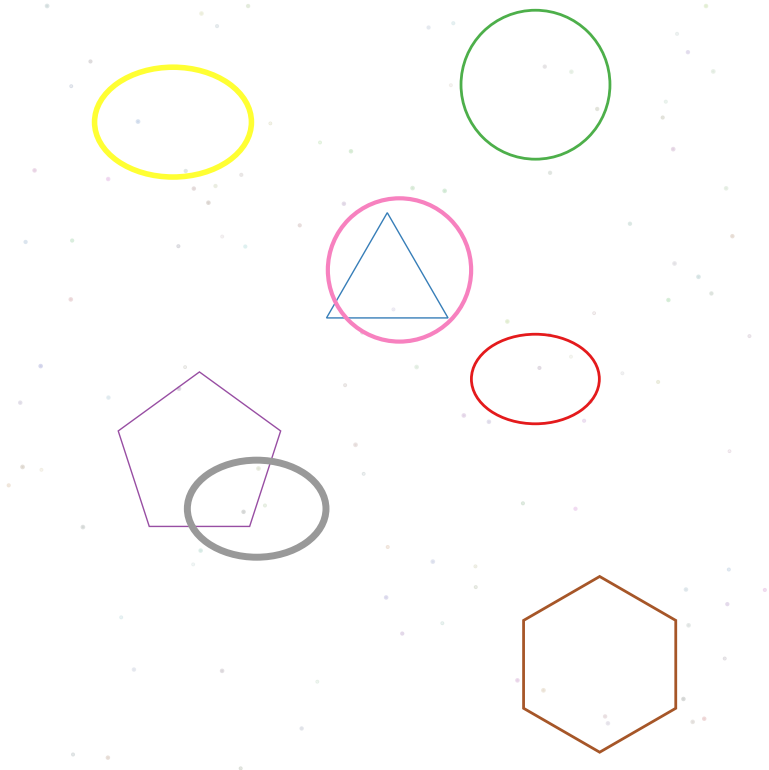[{"shape": "oval", "thickness": 1, "radius": 0.42, "center": [0.695, 0.508]}, {"shape": "triangle", "thickness": 0.5, "radius": 0.46, "center": [0.503, 0.633]}, {"shape": "circle", "thickness": 1, "radius": 0.48, "center": [0.695, 0.89]}, {"shape": "pentagon", "thickness": 0.5, "radius": 0.55, "center": [0.259, 0.406]}, {"shape": "oval", "thickness": 2, "radius": 0.51, "center": [0.225, 0.841]}, {"shape": "hexagon", "thickness": 1, "radius": 0.57, "center": [0.779, 0.137]}, {"shape": "circle", "thickness": 1.5, "radius": 0.47, "center": [0.519, 0.649]}, {"shape": "oval", "thickness": 2.5, "radius": 0.45, "center": [0.333, 0.339]}]